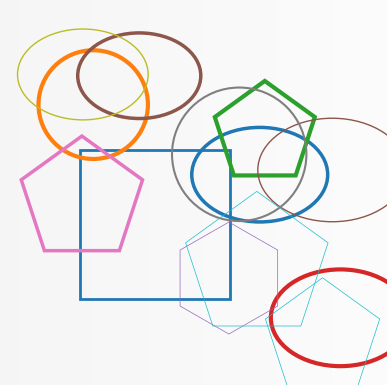[{"shape": "oval", "thickness": 2.5, "radius": 0.88, "center": [0.67, 0.546]}, {"shape": "square", "thickness": 2, "radius": 0.97, "center": [0.4, 0.418]}, {"shape": "circle", "thickness": 3, "radius": 0.71, "center": [0.241, 0.728]}, {"shape": "pentagon", "thickness": 3, "radius": 0.68, "center": [0.683, 0.654]}, {"shape": "oval", "thickness": 3, "radius": 0.9, "center": [0.878, 0.175]}, {"shape": "hexagon", "thickness": 0.5, "radius": 0.73, "center": [0.591, 0.278]}, {"shape": "oval", "thickness": 1, "radius": 0.96, "center": [0.857, 0.558]}, {"shape": "oval", "thickness": 2.5, "radius": 0.79, "center": [0.359, 0.803]}, {"shape": "pentagon", "thickness": 2.5, "radius": 0.82, "center": [0.211, 0.482]}, {"shape": "circle", "thickness": 1.5, "radius": 0.87, "center": [0.617, 0.599]}, {"shape": "oval", "thickness": 1, "radius": 0.84, "center": [0.214, 0.807]}, {"shape": "pentagon", "thickness": 0.5, "radius": 0.78, "center": [0.832, 0.123]}, {"shape": "pentagon", "thickness": 0.5, "radius": 0.97, "center": [0.663, 0.31]}]